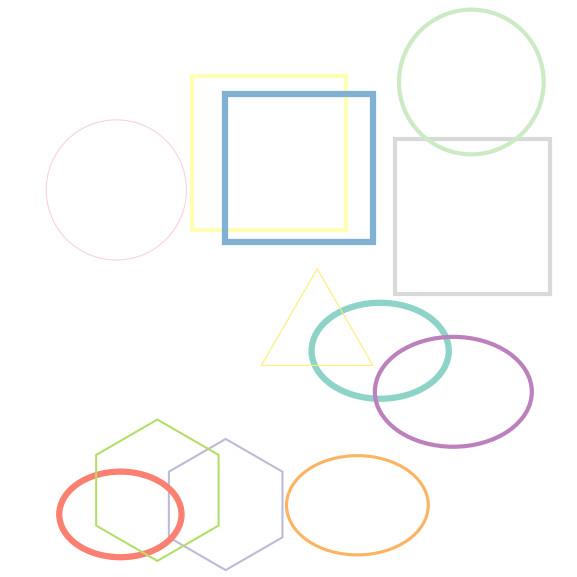[{"shape": "oval", "thickness": 3, "radius": 0.59, "center": [0.658, 0.392]}, {"shape": "square", "thickness": 2, "radius": 0.67, "center": [0.466, 0.734]}, {"shape": "hexagon", "thickness": 1, "radius": 0.57, "center": [0.391, 0.125]}, {"shape": "oval", "thickness": 3, "radius": 0.53, "center": [0.208, 0.108]}, {"shape": "square", "thickness": 3, "radius": 0.64, "center": [0.517, 0.708]}, {"shape": "oval", "thickness": 1.5, "radius": 0.61, "center": [0.619, 0.124]}, {"shape": "hexagon", "thickness": 1, "radius": 0.61, "center": [0.273, 0.15]}, {"shape": "circle", "thickness": 0.5, "radius": 0.61, "center": [0.201, 0.67]}, {"shape": "square", "thickness": 2, "radius": 0.67, "center": [0.818, 0.624]}, {"shape": "oval", "thickness": 2, "radius": 0.68, "center": [0.785, 0.321]}, {"shape": "circle", "thickness": 2, "radius": 0.63, "center": [0.816, 0.857]}, {"shape": "triangle", "thickness": 0.5, "radius": 0.56, "center": [0.549, 0.422]}]